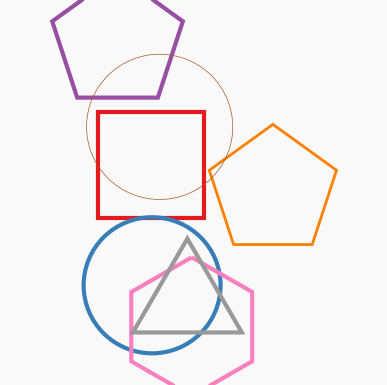[{"shape": "square", "thickness": 3, "radius": 0.69, "center": [0.389, 0.572]}, {"shape": "circle", "thickness": 3, "radius": 0.88, "center": [0.393, 0.259]}, {"shape": "pentagon", "thickness": 3, "radius": 0.89, "center": [0.303, 0.89]}, {"shape": "pentagon", "thickness": 2, "radius": 0.86, "center": [0.704, 0.504]}, {"shape": "circle", "thickness": 0.5, "radius": 0.94, "center": [0.412, 0.671]}, {"shape": "hexagon", "thickness": 3, "radius": 0.9, "center": [0.495, 0.152]}, {"shape": "triangle", "thickness": 3, "radius": 0.81, "center": [0.483, 0.218]}]